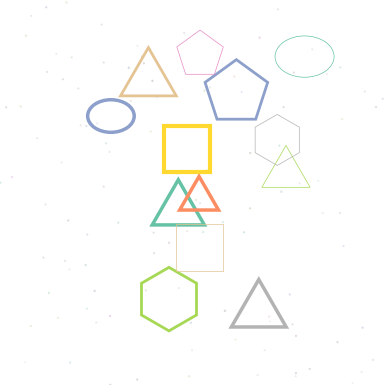[{"shape": "oval", "thickness": 0.5, "radius": 0.38, "center": [0.791, 0.853]}, {"shape": "triangle", "thickness": 2.5, "radius": 0.39, "center": [0.463, 0.455]}, {"shape": "triangle", "thickness": 2.5, "radius": 0.29, "center": [0.517, 0.484]}, {"shape": "oval", "thickness": 2.5, "radius": 0.3, "center": [0.288, 0.699]}, {"shape": "pentagon", "thickness": 2, "radius": 0.43, "center": [0.614, 0.76]}, {"shape": "pentagon", "thickness": 0.5, "radius": 0.32, "center": [0.52, 0.858]}, {"shape": "triangle", "thickness": 0.5, "radius": 0.36, "center": [0.743, 0.55]}, {"shape": "hexagon", "thickness": 2, "radius": 0.41, "center": [0.439, 0.223]}, {"shape": "square", "thickness": 3, "radius": 0.3, "center": [0.485, 0.614]}, {"shape": "square", "thickness": 0.5, "radius": 0.3, "center": [0.518, 0.358]}, {"shape": "triangle", "thickness": 2, "radius": 0.42, "center": [0.385, 0.793]}, {"shape": "triangle", "thickness": 2.5, "radius": 0.41, "center": [0.672, 0.192]}, {"shape": "hexagon", "thickness": 0.5, "radius": 0.33, "center": [0.72, 0.637]}]